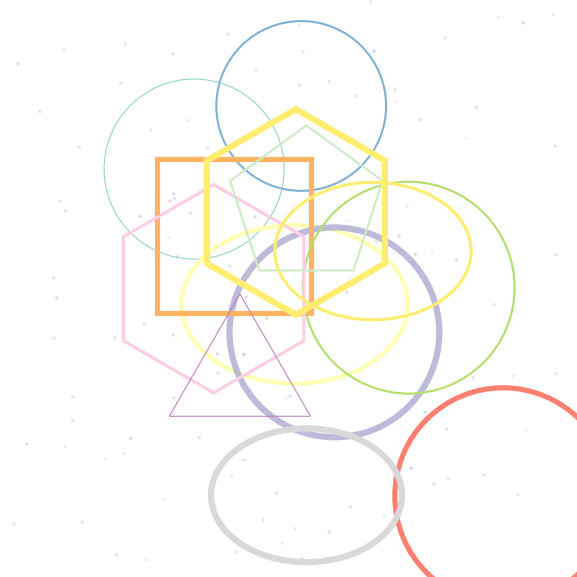[{"shape": "circle", "thickness": 0.5, "radius": 0.78, "center": [0.336, 0.706]}, {"shape": "oval", "thickness": 2, "radius": 0.98, "center": [0.51, 0.472]}, {"shape": "circle", "thickness": 3, "radius": 0.91, "center": [0.579, 0.424]}, {"shape": "circle", "thickness": 2.5, "radius": 0.94, "center": [0.871, 0.14]}, {"shape": "circle", "thickness": 1, "radius": 0.74, "center": [0.522, 0.816]}, {"shape": "square", "thickness": 2.5, "radius": 0.67, "center": [0.406, 0.591]}, {"shape": "circle", "thickness": 1, "radius": 0.92, "center": [0.708, 0.501]}, {"shape": "hexagon", "thickness": 1.5, "radius": 0.9, "center": [0.37, 0.499]}, {"shape": "oval", "thickness": 3, "radius": 0.83, "center": [0.531, 0.142]}, {"shape": "triangle", "thickness": 0.5, "radius": 0.71, "center": [0.415, 0.349]}, {"shape": "pentagon", "thickness": 1, "radius": 0.69, "center": [0.53, 0.643]}, {"shape": "hexagon", "thickness": 3, "radius": 0.89, "center": [0.512, 0.632]}, {"shape": "oval", "thickness": 1.5, "radius": 0.85, "center": [0.646, 0.564]}]